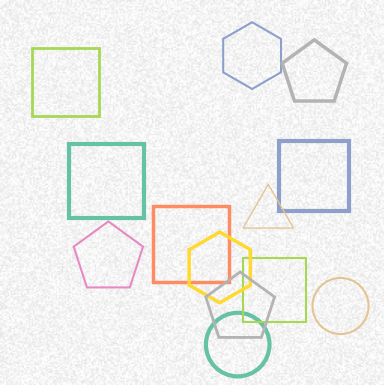[{"shape": "circle", "thickness": 3, "radius": 0.41, "center": [0.617, 0.105]}, {"shape": "square", "thickness": 3, "radius": 0.48, "center": [0.276, 0.53]}, {"shape": "square", "thickness": 2.5, "radius": 0.49, "center": [0.496, 0.366]}, {"shape": "hexagon", "thickness": 1.5, "radius": 0.43, "center": [0.655, 0.856]}, {"shape": "square", "thickness": 3, "radius": 0.45, "center": [0.815, 0.542]}, {"shape": "pentagon", "thickness": 1.5, "radius": 0.47, "center": [0.281, 0.33]}, {"shape": "square", "thickness": 1.5, "radius": 0.41, "center": [0.713, 0.247]}, {"shape": "square", "thickness": 2, "radius": 0.44, "center": [0.17, 0.787]}, {"shape": "hexagon", "thickness": 2.5, "radius": 0.46, "center": [0.571, 0.306]}, {"shape": "triangle", "thickness": 1, "radius": 0.38, "center": [0.697, 0.445]}, {"shape": "circle", "thickness": 1.5, "radius": 0.36, "center": [0.885, 0.205]}, {"shape": "pentagon", "thickness": 2.5, "radius": 0.44, "center": [0.816, 0.809]}, {"shape": "pentagon", "thickness": 2, "radius": 0.47, "center": [0.624, 0.2]}]